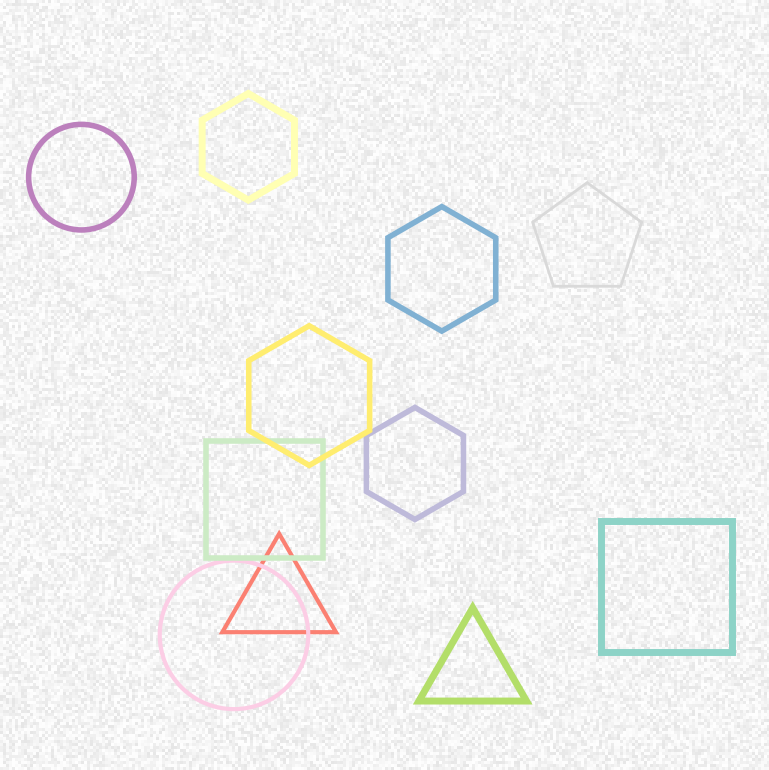[{"shape": "square", "thickness": 2.5, "radius": 0.43, "center": [0.865, 0.238]}, {"shape": "hexagon", "thickness": 2.5, "radius": 0.35, "center": [0.322, 0.809]}, {"shape": "hexagon", "thickness": 2, "radius": 0.36, "center": [0.539, 0.398]}, {"shape": "triangle", "thickness": 1.5, "radius": 0.43, "center": [0.363, 0.222]}, {"shape": "hexagon", "thickness": 2, "radius": 0.4, "center": [0.574, 0.651]}, {"shape": "triangle", "thickness": 2.5, "radius": 0.4, "center": [0.614, 0.13]}, {"shape": "circle", "thickness": 1.5, "radius": 0.48, "center": [0.304, 0.175]}, {"shape": "pentagon", "thickness": 1, "radius": 0.37, "center": [0.763, 0.688]}, {"shape": "circle", "thickness": 2, "radius": 0.34, "center": [0.106, 0.77]}, {"shape": "square", "thickness": 2, "radius": 0.38, "center": [0.344, 0.351]}, {"shape": "hexagon", "thickness": 2, "radius": 0.45, "center": [0.402, 0.486]}]